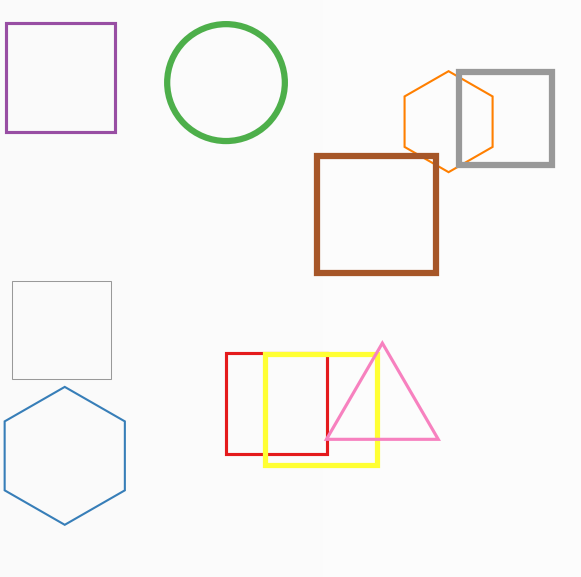[{"shape": "square", "thickness": 1.5, "radius": 0.44, "center": [0.475, 0.301]}, {"shape": "hexagon", "thickness": 1, "radius": 0.6, "center": [0.111, 0.21]}, {"shape": "circle", "thickness": 3, "radius": 0.51, "center": [0.389, 0.856]}, {"shape": "square", "thickness": 1.5, "radius": 0.47, "center": [0.104, 0.865]}, {"shape": "hexagon", "thickness": 1, "radius": 0.44, "center": [0.772, 0.788]}, {"shape": "square", "thickness": 2.5, "radius": 0.48, "center": [0.552, 0.29]}, {"shape": "square", "thickness": 3, "radius": 0.51, "center": [0.647, 0.628]}, {"shape": "triangle", "thickness": 1.5, "radius": 0.56, "center": [0.658, 0.294]}, {"shape": "square", "thickness": 3, "radius": 0.4, "center": [0.87, 0.794]}, {"shape": "square", "thickness": 0.5, "radius": 0.42, "center": [0.106, 0.428]}]